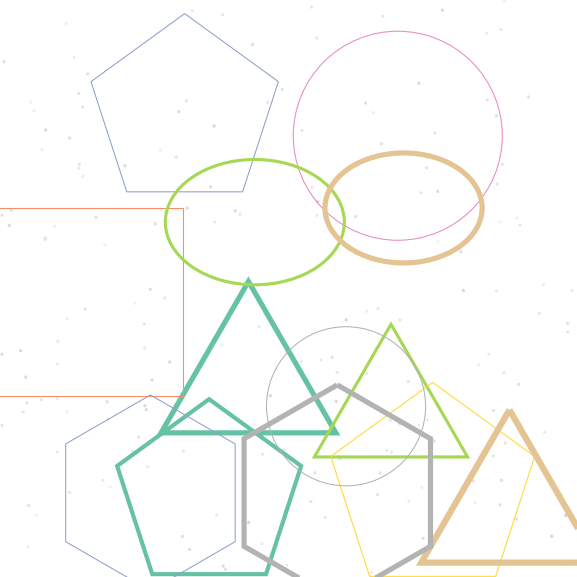[{"shape": "triangle", "thickness": 2.5, "radius": 0.87, "center": [0.43, 0.337]}, {"shape": "pentagon", "thickness": 2, "radius": 0.84, "center": [0.362, 0.14]}, {"shape": "square", "thickness": 0.5, "radius": 0.81, "center": [0.154, 0.476]}, {"shape": "hexagon", "thickness": 0.5, "radius": 0.85, "center": [0.26, 0.146]}, {"shape": "pentagon", "thickness": 0.5, "radius": 0.85, "center": [0.32, 0.805]}, {"shape": "circle", "thickness": 0.5, "radius": 0.9, "center": [0.689, 0.764]}, {"shape": "triangle", "thickness": 1.5, "radius": 0.77, "center": [0.677, 0.284]}, {"shape": "oval", "thickness": 1.5, "radius": 0.77, "center": [0.441, 0.615]}, {"shape": "pentagon", "thickness": 0.5, "radius": 0.93, "center": [0.749, 0.151]}, {"shape": "triangle", "thickness": 3, "radius": 0.88, "center": [0.882, 0.113]}, {"shape": "oval", "thickness": 2.5, "radius": 0.68, "center": [0.699, 0.639]}, {"shape": "circle", "thickness": 0.5, "radius": 0.69, "center": [0.599, 0.296]}, {"shape": "hexagon", "thickness": 2.5, "radius": 0.93, "center": [0.584, 0.146]}]